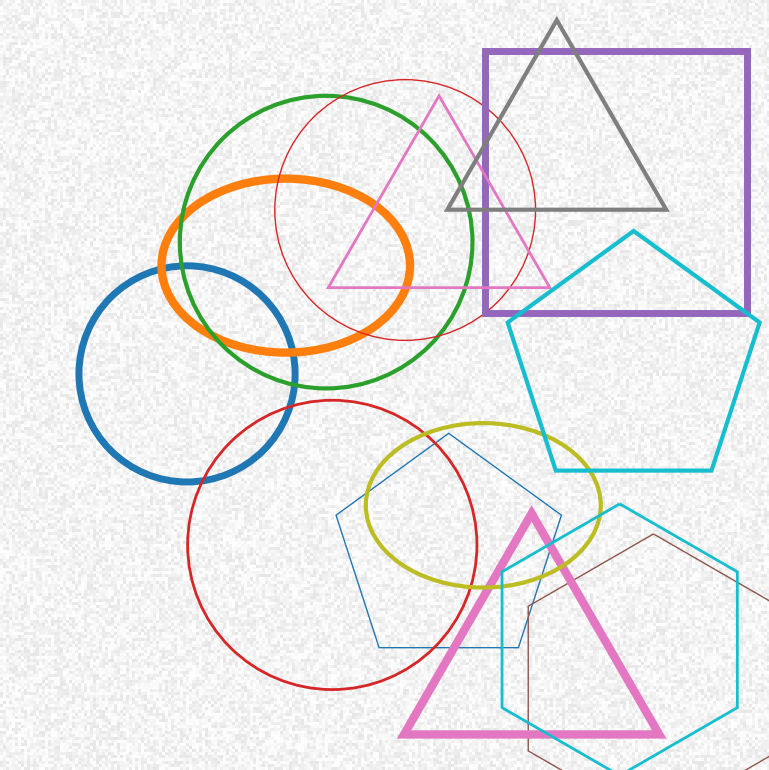[{"shape": "circle", "thickness": 2.5, "radius": 0.7, "center": [0.243, 0.514]}, {"shape": "pentagon", "thickness": 0.5, "radius": 0.77, "center": [0.583, 0.283]}, {"shape": "oval", "thickness": 3, "radius": 0.81, "center": [0.371, 0.655]}, {"shape": "circle", "thickness": 1.5, "radius": 0.95, "center": [0.424, 0.686]}, {"shape": "circle", "thickness": 0.5, "radius": 0.85, "center": [0.526, 0.727]}, {"shape": "circle", "thickness": 1, "radius": 0.94, "center": [0.432, 0.292]}, {"shape": "square", "thickness": 2.5, "radius": 0.85, "center": [0.8, 0.763]}, {"shape": "hexagon", "thickness": 0.5, "radius": 0.94, "center": [0.849, 0.119]}, {"shape": "triangle", "thickness": 3, "radius": 0.96, "center": [0.69, 0.142]}, {"shape": "triangle", "thickness": 1, "radius": 0.83, "center": [0.57, 0.71]}, {"shape": "triangle", "thickness": 1.5, "radius": 0.82, "center": [0.723, 0.81]}, {"shape": "oval", "thickness": 1.5, "radius": 0.76, "center": [0.628, 0.344]}, {"shape": "pentagon", "thickness": 1.5, "radius": 0.86, "center": [0.823, 0.528]}, {"shape": "hexagon", "thickness": 1, "radius": 0.88, "center": [0.805, 0.169]}]